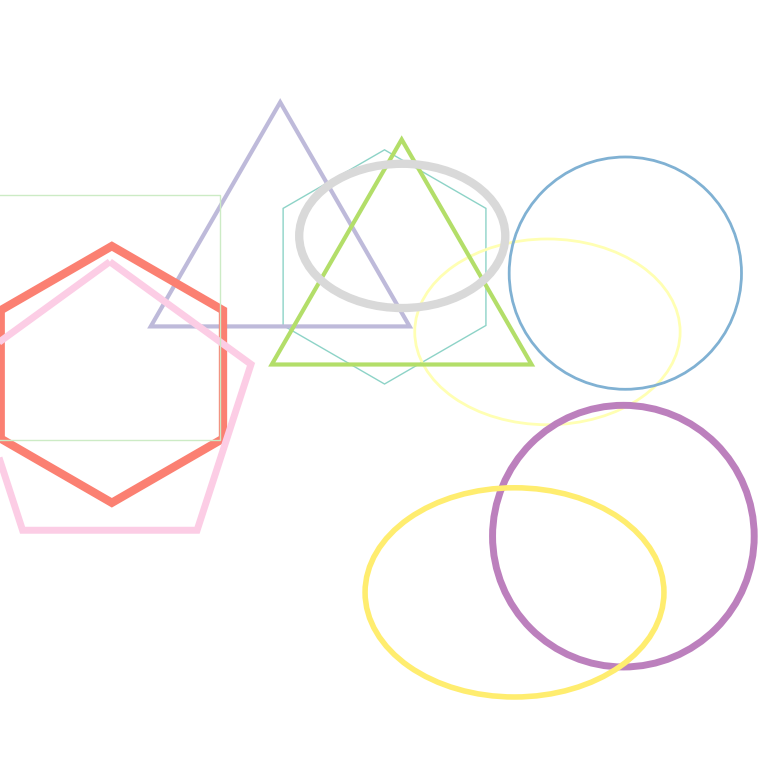[{"shape": "hexagon", "thickness": 0.5, "radius": 0.76, "center": [0.499, 0.653]}, {"shape": "oval", "thickness": 1, "radius": 0.86, "center": [0.711, 0.569]}, {"shape": "triangle", "thickness": 1.5, "radius": 0.97, "center": [0.364, 0.673]}, {"shape": "hexagon", "thickness": 3, "radius": 0.83, "center": [0.145, 0.514]}, {"shape": "circle", "thickness": 1, "radius": 0.75, "center": [0.812, 0.645]}, {"shape": "triangle", "thickness": 1.5, "radius": 0.97, "center": [0.522, 0.624]}, {"shape": "pentagon", "thickness": 2.5, "radius": 0.96, "center": [0.143, 0.467]}, {"shape": "oval", "thickness": 3, "radius": 0.67, "center": [0.522, 0.694]}, {"shape": "circle", "thickness": 2.5, "radius": 0.85, "center": [0.81, 0.304]}, {"shape": "square", "thickness": 0.5, "radius": 0.8, "center": [0.126, 0.587]}, {"shape": "oval", "thickness": 2, "radius": 0.97, "center": [0.668, 0.231]}]